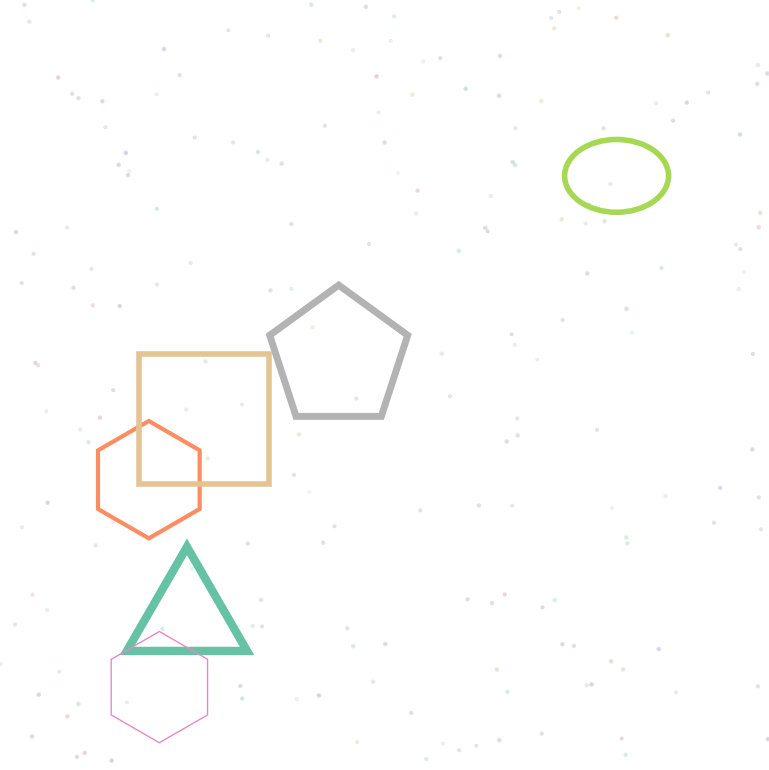[{"shape": "triangle", "thickness": 3, "radius": 0.45, "center": [0.243, 0.2]}, {"shape": "hexagon", "thickness": 1.5, "radius": 0.38, "center": [0.193, 0.377]}, {"shape": "hexagon", "thickness": 0.5, "radius": 0.36, "center": [0.207, 0.108]}, {"shape": "oval", "thickness": 2, "radius": 0.34, "center": [0.801, 0.772]}, {"shape": "square", "thickness": 2, "radius": 0.42, "center": [0.265, 0.455]}, {"shape": "pentagon", "thickness": 2.5, "radius": 0.47, "center": [0.44, 0.535]}]